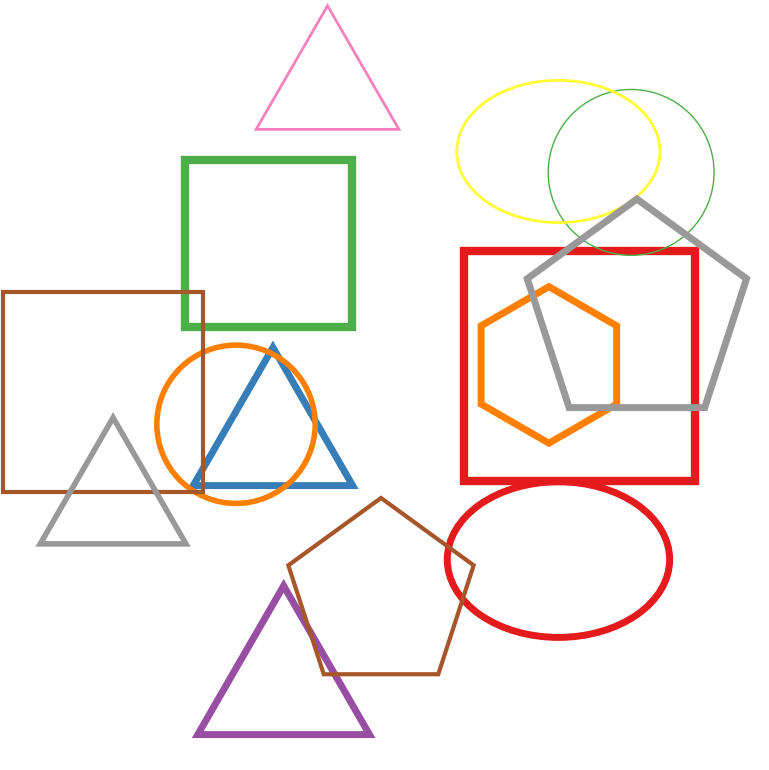[{"shape": "square", "thickness": 3, "radius": 0.75, "center": [0.753, 0.525]}, {"shape": "oval", "thickness": 2.5, "radius": 0.72, "center": [0.725, 0.273]}, {"shape": "triangle", "thickness": 2.5, "radius": 0.6, "center": [0.354, 0.429]}, {"shape": "square", "thickness": 3, "radius": 0.54, "center": [0.348, 0.684]}, {"shape": "circle", "thickness": 0.5, "radius": 0.54, "center": [0.82, 0.776]}, {"shape": "triangle", "thickness": 2.5, "radius": 0.64, "center": [0.368, 0.11]}, {"shape": "circle", "thickness": 2, "radius": 0.51, "center": [0.307, 0.449]}, {"shape": "hexagon", "thickness": 2.5, "radius": 0.51, "center": [0.713, 0.526]}, {"shape": "oval", "thickness": 1, "radius": 0.66, "center": [0.725, 0.803]}, {"shape": "pentagon", "thickness": 1.5, "radius": 0.63, "center": [0.495, 0.227]}, {"shape": "square", "thickness": 1.5, "radius": 0.65, "center": [0.134, 0.491]}, {"shape": "triangle", "thickness": 1, "radius": 0.54, "center": [0.425, 0.885]}, {"shape": "pentagon", "thickness": 2.5, "radius": 0.75, "center": [0.827, 0.592]}, {"shape": "triangle", "thickness": 2, "radius": 0.55, "center": [0.147, 0.348]}]